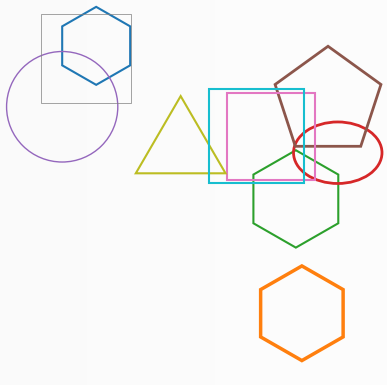[{"shape": "hexagon", "thickness": 1.5, "radius": 0.51, "center": [0.248, 0.881]}, {"shape": "hexagon", "thickness": 2.5, "radius": 0.61, "center": [0.779, 0.186]}, {"shape": "hexagon", "thickness": 1.5, "radius": 0.63, "center": [0.763, 0.483]}, {"shape": "oval", "thickness": 2, "radius": 0.57, "center": [0.872, 0.603]}, {"shape": "circle", "thickness": 1, "radius": 0.72, "center": [0.16, 0.723]}, {"shape": "pentagon", "thickness": 2, "radius": 0.72, "center": [0.847, 0.736]}, {"shape": "square", "thickness": 1.5, "radius": 0.56, "center": [0.699, 0.645]}, {"shape": "square", "thickness": 0.5, "radius": 0.58, "center": [0.223, 0.849]}, {"shape": "triangle", "thickness": 1.5, "radius": 0.67, "center": [0.466, 0.617]}, {"shape": "square", "thickness": 1.5, "radius": 0.61, "center": [0.662, 0.647]}]